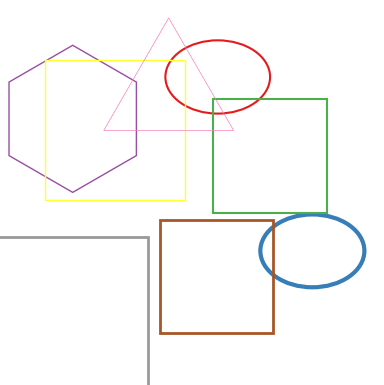[{"shape": "oval", "thickness": 1.5, "radius": 0.68, "center": [0.566, 0.8]}, {"shape": "oval", "thickness": 3, "radius": 0.68, "center": [0.811, 0.348]}, {"shape": "square", "thickness": 1.5, "radius": 0.74, "center": [0.701, 0.595]}, {"shape": "hexagon", "thickness": 1, "radius": 0.96, "center": [0.189, 0.691]}, {"shape": "square", "thickness": 1, "radius": 0.91, "center": [0.299, 0.663]}, {"shape": "square", "thickness": 2, "radius": 0.73, "center": [0.562, 0.282]}, {"shape": "triangle", "thickness": 0.5, "radius": 0.97, "center": [0.438, 0.759]}, {"shape": "square", "thickness": 2, "radius": 0.99, "center": [0.187, 0.187]}]